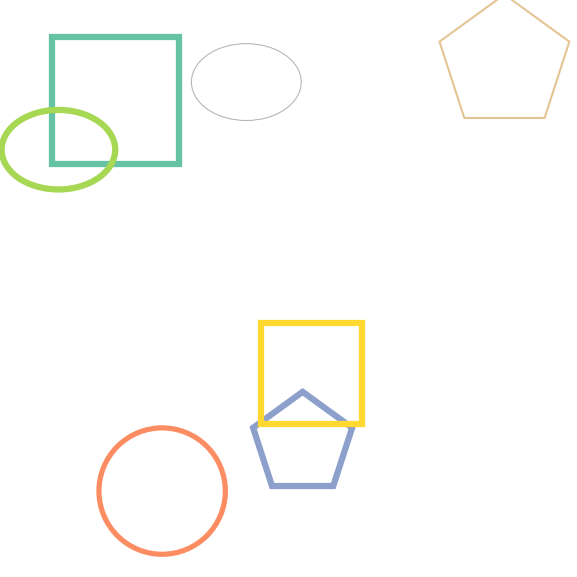[{"shape": "square", "thickness": 3, "radius": 0.55, "center": [0.2, 0.825]}, {"shape": "circle", "thickness": 2.5, "radius": 0.55, "center": [0.281, 0.149]}, {"shape": "pentagon", "thickness": 3, "radius": 0.45, "center": [0.524, 0.23]}, {"shape": "oval", "thickness": 3, "radius": 0.49, "center": [0.101, 0.74]}, {"shape": "square", "thickness": 3, "radius": 0.44, "center": [0.54, 0.353]}, {"shape": "pentagon", "thickness": 1, "radius": 0.59, "center": [0.873, 0.89]}, {"shape": "oval", "thickness": 0.5, "radius": 0.48, "center": [0.426, 0.857]}]